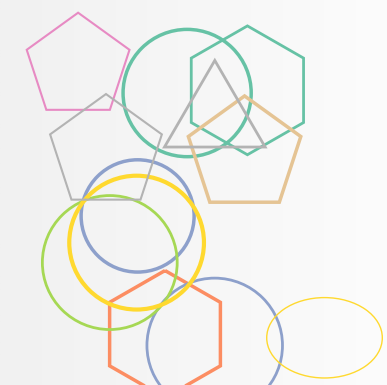[{"shape": "circle", "thickness": 2.5, "radius": 0.83, "center": [0.483, 0.758]}, {"shape": "hexagon", "thickness": 2, "radius": 0.84, "center": [0.638, 0.765]}, {"shape": "hexagon", "thickness": 2.5, "radius": 0.83, "center": [0.426, 0.132]}, {"shape": "circle", "thickness": 2, "radius": 0.87, "center": [0.554, 0.103]}, {"shape": "circle", "thickness": 2.5, "radius": 0.73, "center": [0.355, 0.439]}, {"shape": "pentagon", "thickness": 1.5, "radius": 0.7, "center": [0.202, 0.828]}, {"shape": "circle", "thickness": 2, "radius": 0.87, "center": [0.283, 0.318]}, {"shape": "oval", "thickness": 1, "radius": 0.75, "center": [0.837, 0.123]}, {"shape": "circle", "thickness": 3, "radius": 0.87, "center": [0.353, 0.37]}, {"shape": "pentagon", "thickness": 2.5, "radius": 0.76, "center": [0.631, 0.598]}, {"shape": "triangle", "thickness": 2, "radius": 0.75, "center": [0.554, 0.693]}, {"shape": "pentagon", "thickness": 1.5, "radius": 0.76, "center": [0.274, 0.604]}]